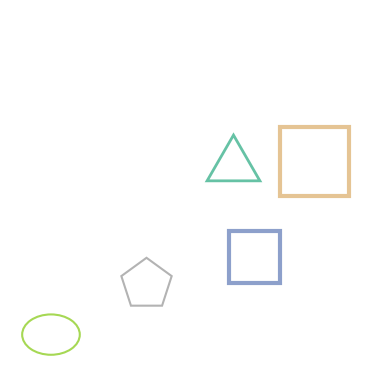[{"shape": "triangle", "thickness": 2, "radius": 0.4, "center": [0.606, 0.57]}, {"shape": "square", "thickness": 3, "radius": 0.34, "center": [0.661, 0.334]}, {"shape": "oval", "thickness": 1.5, "radius": 0.37, "center": [0.132, 0.131]}, {"shape": "square", "thickness": 3, "radius": 0.45, "center": [0.817, 0.58]}, {"shape": "pentagon", "thickness": 1.5, "radius": 0.34, "center": [0.381, 0.262]}]